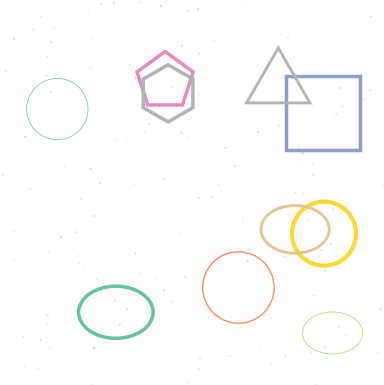[{"shape": "circle", "thickness": 0.5, "radius": 0.4, "center": [0.149, 0.717]}, {"shape": "oval", "thickness": 2.5, "radius": 0.48, "center": [0.301, 0.189]}, {"shape": "circle", "thickness": 1, "radius": 0.46, "center": [0.619, 0.253]}, {"shape": "square", "thickness": 2.5, "radius": 0.48, "center": [0.838, 0.707]}, {"shape": "pentagon", "thickness": 2.5, "radius": 0.38, "center": [0.429, 0.789]}, {"shape": "oval", "thickness": 0.5, "radius": 0.39, "center": [0.864, 0.135]}, {"shape": "circle", "thickness": 3, "radius": 0.42, "center": [0.842, 0.393]}, {"shape": "oval", "thickness": 2, "radius": 0.44, "center": [0.766, 0.404]}, {"shape": "hexagon", "thickness": 2.5, "radius": 0.37, "center": [0.437, 0.758]}, {"shape": "triangle", "thickness": 2, "radius": 0.48, "center": [0.723, 0.78]}]